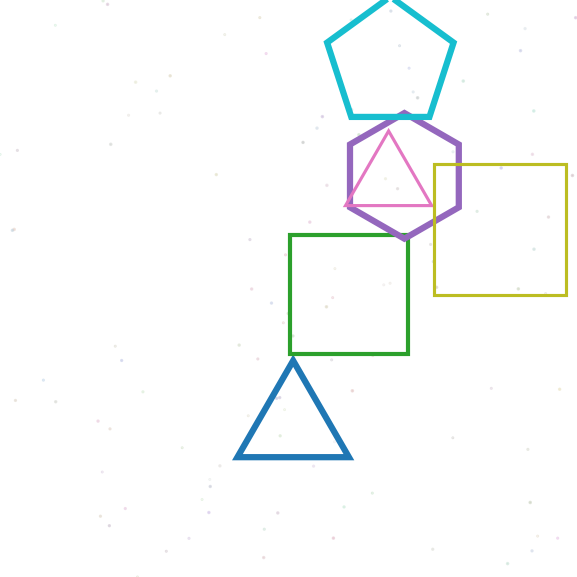[{"shape": "triangle", "thickness": 3, "radius": 0.56, "center": [0.508, 0.263]}, {"shape": "square", "thickness": 2, "radius": 0.51, "center": [0.604, 0.49]}, {"shape": "hexagon", "thickness": 3, "radius": 0.54, "center": [0.7, 0.695]}, {"shape": "triangle", "thickness": 1.5, "radius": 0.43, "center": [0.673, 0.686]}, {"shape": "square", "thickness": 1.5, "radius": 0.57, "center": [0.865, 0.601]}, {"shape": "pentagon", "thickness": 3, "radius": 0.58, "center": [0.676, 0.89]}]